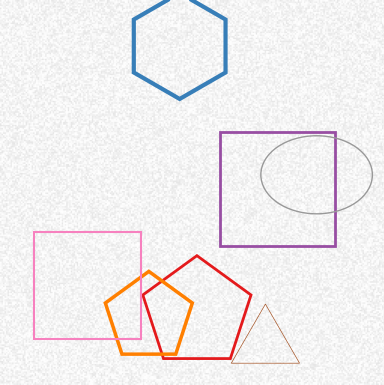[{"shape": "pentagon", "thickness": 2, "radius": 0.74, "center": [0.511, 0.188]}, {"shape": "hexagon", "thickness": 3, "radius": 0.69, "center": [0.467, 0.881]}, {"shape": "square", "thickness": 2, "radius": 0.75, "center": [0.721, 0.509]}, {"shape": "pentagon", "thickness": 2.5, "radius": 0.59, "center": [0.387, 0.176]}, {"shape": "triangle", "thickness": 0.5, "radius": 0.51, "center": [0.689, 0.108]}, {"shape": "square", "thickness": 1.5, "radius": 0.69, "center": [0.228, 0.259]}, {"shape": "oval", "thickness": 1, "radius": 0.72, "center": [0.822, 0.546]}]